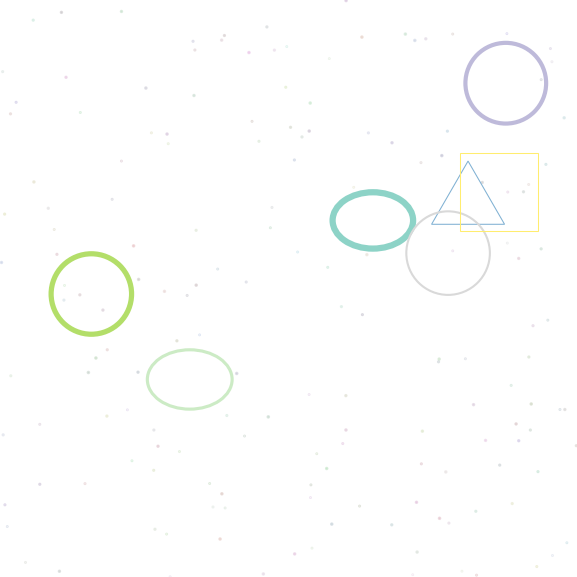[{"shape": "oval", "thickness": 3, "radius": 0.35, "center": [0.646, 0.617]}, {"shape": "circle", "thickness": 2, "radius": 0.35, "center": [0.876, 0.855]}, {"shape": "triangle", "thickness": 0.5, "radius": 0.36, "center": [0.81, 0.647]}, {"shape": "circle", "thickness": 2.5, "radius": 0.35, "center": [0.158, 0.49]}, {"shape": "circle", "thickness": 1, "radius": 0.36, "center": [0.776, 0.561]}, {"shape": "oval", "thickness": 1.5, "radius": 0.37, "center": [0.329, 0.342]}, {"shape": "square", "thickness": 0.5, "radius": 0.33, "center": [0.864, 0.666]}]